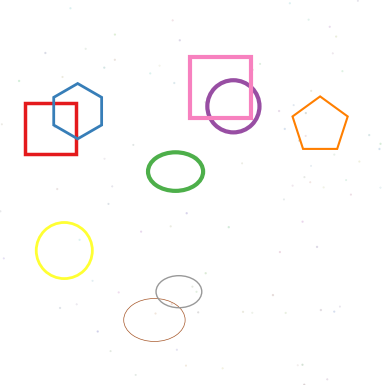[{"shape": "square", "thickness": 2.5, "radius": 0.33, "center": [0.131, 0.665]}, {"shape": "hexagon", "thickness": 2, "radius": 0.36, "center": [0.202, 0.711]}, {"shape": "oval", "thickness": 3, "radius": 0.36, "center": [0.456, 0.554]}, {"shape": "circle", "thickness": 3, "radius": 0.34, "center": [0.606, 0.724]}, {"shape": "pentagon", "thickness": 1.5, "radius": 0.38, "center": [0.831, 0.674]}, {"shape": "circle", "thickness": 2, "radius": 0.36, "center": [0.167, 0.349]}, {"shape": "oval", "thickness": 0.5, "radius": 0.4, "center": [0.401, 0.169]}, {"shape": "square", "thickness": 3, "radius": 0.4, "center": [0.573, 0.772]}, {"shape": "oval", "thickness": 1, "radius": 0.3, "center": [0.465, 0.242]}]